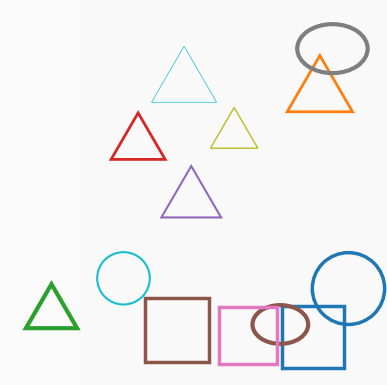[{"shape": "circle", "thickness": 2.5, "radius": 0.47, "center": [0.899, 0.25]}, {"shape": "square", "thickness": 2.5, "radius": 0.4, "center": [0.808, 0.124]}, {"shape": "triangle", "thickness": 2, "radius": 0.49, "center": [0.825, 0.758]}, {"shape": "triangle", "thickness": 3, "radius": 0.38, "center": [0.133, 0.186]}, {"shape": "triangle", "thickness": 2, "radius": 0.4, "center": [0.356, 0.626]}, {"shape": "triangle", "thickness": 1.5, "radius": 0.45, "center": [0.494, 0.48]}, {"shape": "square", "thickness": 2.5, "radius": 0.41, "center": [0.456, 0.143]}, {"shape": "oval", "thickness": 3, "radius": 0.36, "center": [0.723, 0.157]}, {"shape": "square", "thickness": 2.5, "radius": 0.37, "center": [0.641, 0.128]}, {"shape": "oval", "thickness": 3, "radius": 0.45, "center": [0.858, 0.874]}, {"shape": "triangle", "thickness": 1, "radius": 0.35, "center": [0.604, 0.65]}, {"shape": "circle", "thickness": 1.5, "radius": 0.34, "center": [0.319, 0.277]}, {"shape": "triangle", "thickness": 0.5, "radius": 0.49, "center": [0.475, 0.783]}]